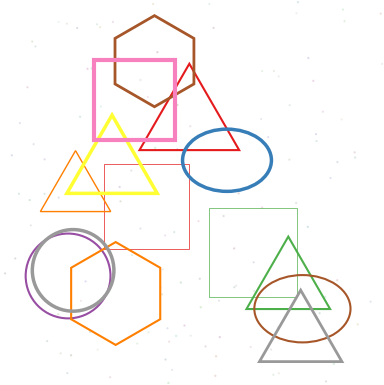[{"shape": "triangle", "thickness": 1.5, "radius": 0.75, "center": [0.492, 0.685]}, {"shape": "square", "thickness": 0.5, "radius": 0.55, "center": [0.381, 0.465]}, {"shape": "oval", "thickness": 2.5, "radius": 0.58, "center": [0.59, 0.584]}, {"shape": "triangle", "thickness": 1.5, "radius": 0.63, "center": [0.749, 0.26]}, {"shape": "square", "thickness": 0.5, "radius": 0.57, "center": [0.658, 0.344]}, {"shape": "circle", "thickness": 1.5, "radius": 0.55, "center": [0.177, 0.283]}, {"shape": "hexagon", "thickness": 1.5, "radius": 0.67, "center": [0.3, 0.238]}, {"shape": "triangle", "thickness": 1, "radius": 0.53, "center": [0.196, 0.503]}, {"shape": "triangle", "thickness": 2.5, "radius": 0.68, "center": [0.291, 0.566]}, {"shape": "oval", "thickness": 1.5, "radius": 0.62, "center": [0.785, 0.198]}, {"shape": "hexagon", "thickness": 2, "radius": 0.59, "center": [0.401, 0.841]}, {"shape": "square", "thickness": 3, "radius": 0.52, "center": [0.35, 0.741]}, {"shape": "triangle", "thickness": 2, "radius": 0.62, "center": [0.781, 0.123]}, {"shape": "circle", "thickness": 2.5, "radius": 0.53, "center": [0.19, 0.298]}]